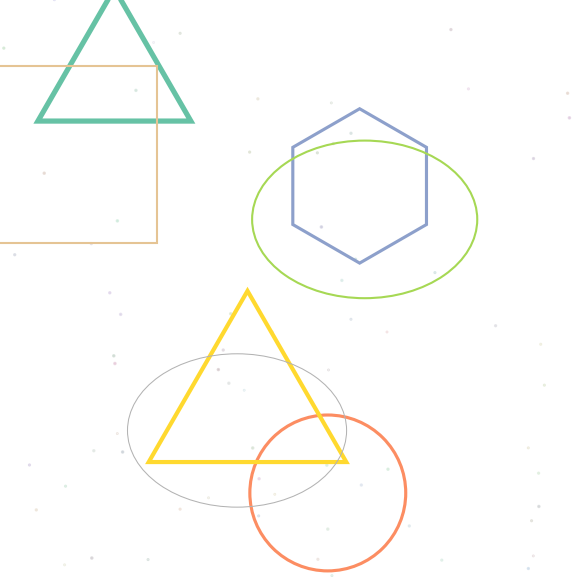[{"shape": "triangle", "thickness": 2.5, "radius": 0.76, "center": [0.198, 0.866]}, {"shape": "circle", "thickness": 1.5, "radius": 0.67, "center": [0.568, 0.146]}, {"shape": "hexagon", "thickness": 1.5, "radius": 0.67, "center": [0.623, 0.677]}, {"shape": "oval", "thickness": 1, "radius": 0.97, "center": [0.631, 0.619]}, {"shape": "triangle", "thickness": 2, "radius": 0.99, "center": [0.429, 0.298]}, {"shape": "square", "thickness": 1, "radius": 0.77, "center": [0.117, 0.732]}, {"shape": "oval", "thickness": 0.5, "radius": 0.95, "center": [0.41, 0.254]}]